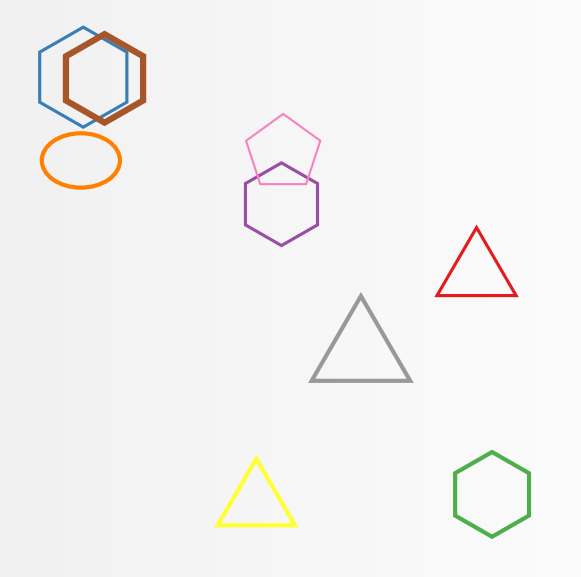[{"shape": "triangle", "thickness": 1.5, "radius": 0.39, "center": [0.82, 0.527]}, {"shape": "hexagon", "thickness": 1.5, "radius": 0.43, "center": [0.143, 0.866]}, {"shape": "hexagon", "thickness": 2, "radius": 0.37, "center": [0.847, 0.143]}, {"shape": "hexagon", "thickness": 1.5, "radius": 0.36, "center": [0.484, 0.646]}, {"shape": "oval", "thickness": 2, "radius": 0.34, "center": [0.139, 0.721]}, {"shape": "triangle", "thickness": 2, "radius": 0.38, "center": [0.441, 0.128]}, {"shape": "hexagon", "thickness": 3, "radius": 0.38, "center": [0.18, 0.863]}, {"shape": "pentagon", "thickness": 1, "radius": 0.34, "center": [0.487, 0.735]}, {"shape": "triangle", "thickness": 2, "radius": 0.49, "center": [0.621, 0.389]}]